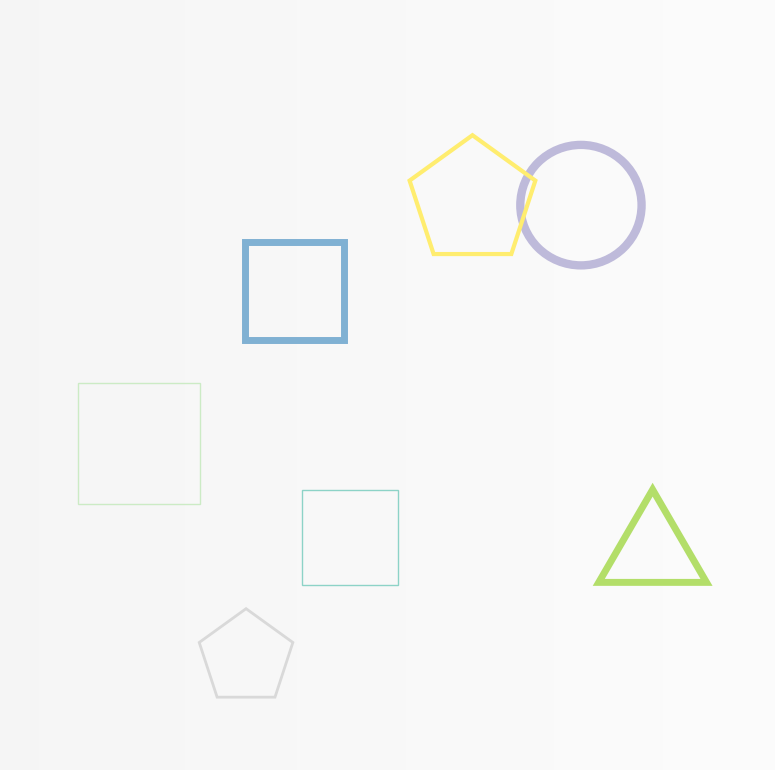[{"shape": "square", "thickness": 0.5, "radius": 0.31, "center": [0.452, 0.302]}, {"shape": "circle", "thickness": 3, "radius": 0.39, "center": [0.75, 0.734]}, {"shape": "square", "thickness": 2.5, "radius": 0.32, "center": [0.38, 0.622]}, {"shape": "triangle", "thickness": 2.5, "radius": 0.4, "center": [0.842, 0.284]}, {"shape": "pentagon", "thickness": 1, "radius": 0.32, "center": [0.317, 0.146]}, {"shape": "square", "thickness": 0.5, "radius": 0.39, "center": [0.179, 0.424]}, {"shape": "pentagon", "thickness": 1.5, "radius": 0.43, "center": [0.61, 0.739]}]